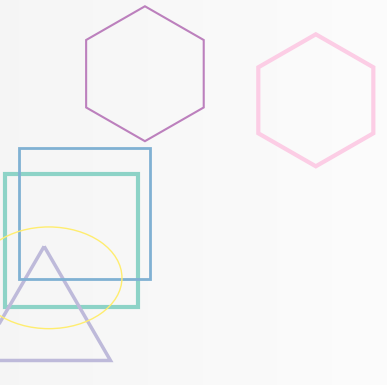[{"shape": "square", "thickness": 3, "radius": 0.86, "center": [0.185, 0.376]}, {"shape": "triangle", "thickness": 2.5, "radius": 0.99, "center": [0.114, 0.163]}, {"shape": "square", "thickness": 2, "radius": 0.85, "center": [0.217, 0.445]}, {"shape": "hexagon", "thickness": 3, "radius": 0.86, "center": [0.815, 0.739]}, {"shape": "hexagon", "thickness": 1.5, "radius": 0.88, "center": [0.374, 0.808]}, {"shape": "oval", "thickness": 1, "radius": 0.94, "center": [0.126, 0.278]}]